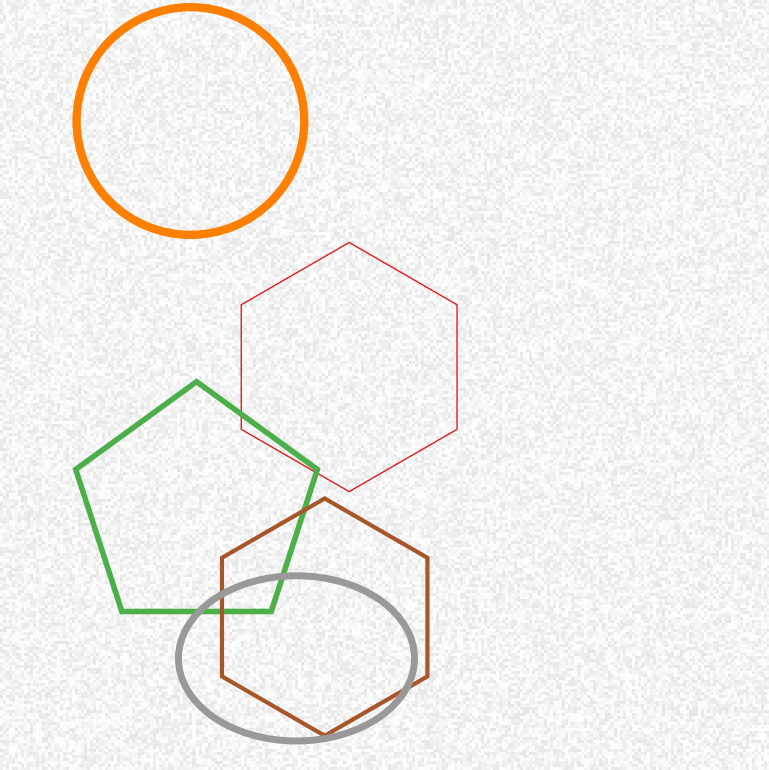[{"shape": "hexagon", "thickness": 0.5, "radius": 0.81, "center": [0.453, 0.523]}, {"shape": "pentagon", "thickness": 2, "radius": 0.83, "center": [0.255, 0.339]}, {"shape": "circle", "thickness": 3, "radius": 0.74, "center": [0.247, 0.843]}, {"shape": "hexagon", "thickness": 1.5, "radius": 0.77, "center": [0.422, 0.199]}, {"shape": "oval", "thickness": 2.5, "radius": 0.77, "center": [0.385, 0.145]}]